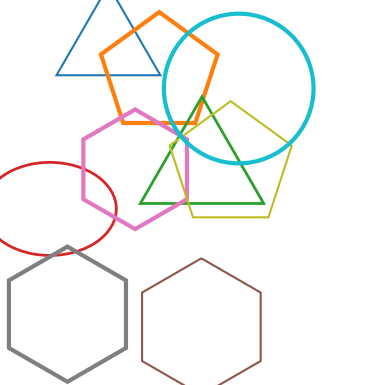[{"shape": "triangle", "thickness": 1.5, "radius": 0.78, "center": [0.282, 0.882]}, {"shape": "pentagon", "thickness": 3, "radius": 0.8, "center": [0.414, 0.809]}, {"shape": "triangle", "thickness": 2, "radius": 0.92, "center": [0.525, 0.564]}, {"shape": "oval", "thickness": 2, "radius": 0.86, "center": [0.129, 0.457]}, {"shape": "hexagon", "thickness": 1.5, "radius": 0.89, "center": [0.523, 0.151]}, {"shape": "hexagon", "thickness": 3, "radius": 0.78, "center": [0.351, 0.56]}, {"shape": "hexagon", "thickness": 3, "radius": 0.88, "center": [0.175, 0.184]}, {"shape": "pentagon", "thickness": 1.5, "radius": 0.83, "center": [0.599, 0.57]}, {"shape": "circle", "thickness": 3, "radius": 0.97, "center": [0.62, 0.77]}]